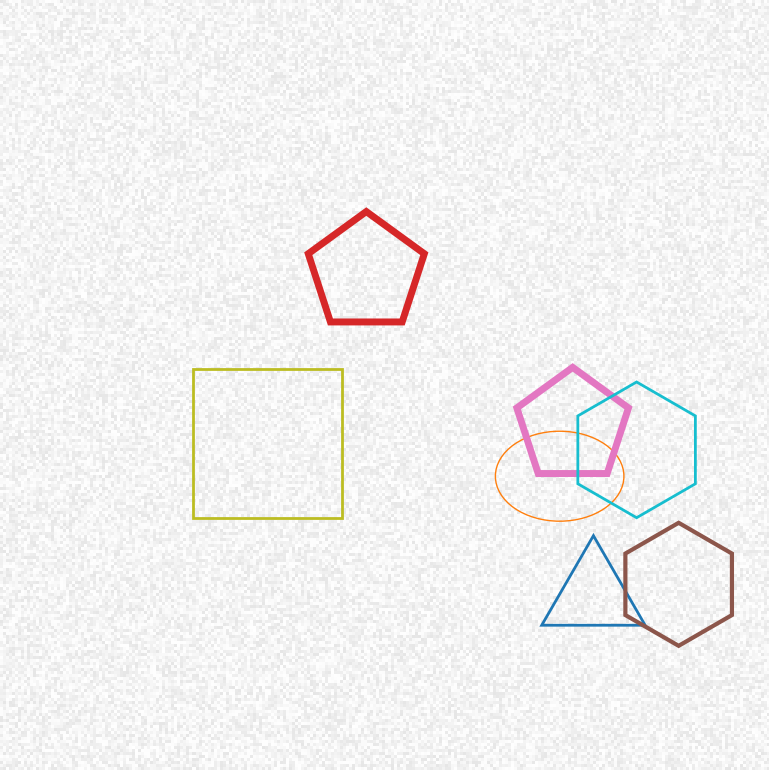[{"shape": "triangle", "thickness": 1, "radius": 0.39, "center": [0.771, 0.227]}, {"shape": "oval", "thickness": 0.5, "radius": 0.42, "center": [0.727, 0.382]}, {"shape": "pentagon", "thickness": 2.5, "radius": 0.4, "center": [0.476, 0.646]}, {"shape": "hexagon", "thickness": 1.5, "radius": 0.4, "center": [0.881, 0.241]}, {"shape": "pentagon", "thickness": 2.5, "radius": 0.38, "center": [0.744, 0.447]}, {"shape": "square", "thickness": 1, "radius": 0.48, "center": [0.347, 0.425]}, {"shape": "hexagon", "thickness": 1, "radius": 0.44, "center": [0.827, 0.416]}]